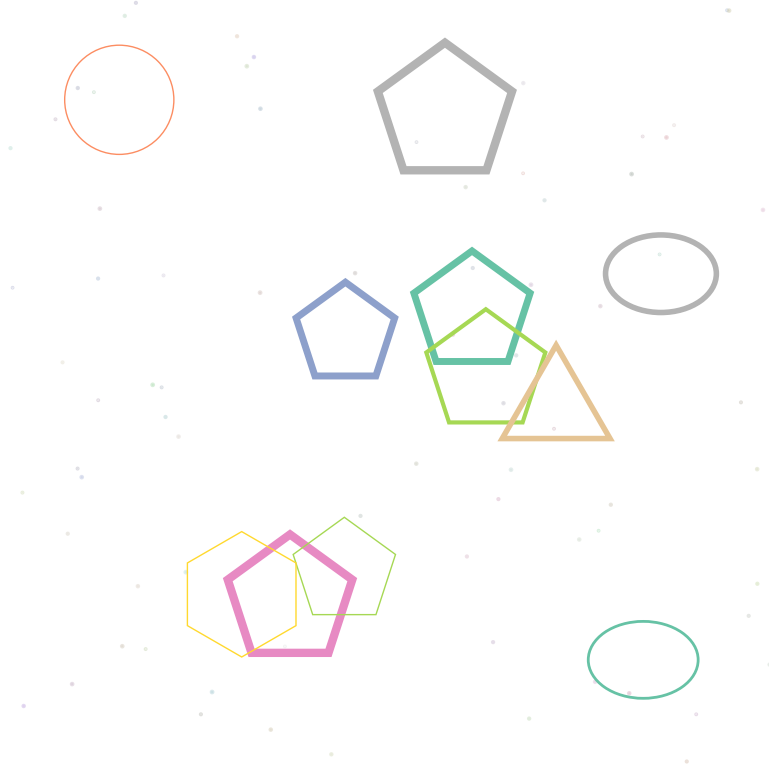[{"shape": "oval", "thickness": 1, "radius": 0.36, "center": [0.835, 0.143]}, {"shape": "pentagon", "thickness": 2.5, "radius": 0.4, "center": [0.613, 0.595]}, {"shape": "circle", "thickness": 0.5, "radius": 0.35, "center": [0.155, 0.87]}, {"shape": "pentagon", "thickness": 2.5, "radius": 0.34, "center": [0.449, 0.566]}, {"shape": "pentagon", "thickness": 3, "radius": 0.43, "center": [0.377, 0.221]}, {"shape": "pentagon", "thickness": 1.5, "radius": 0.41, "center": [0.631, 0.517]}, {"shape": "pentagon", "thickness": 0.5, "radius": 0.35, "center": [0.447, 0.258]}, {"shape": "hexagon", "thickness": 0.5, "radius": 0.41, "center": [0.314, 0.228]}, {"shape": "triangle", "thickness": 2, "radius": 0.4, "center": [0.722, 0.471]}, {"shape": "oval", "thickness": 2, "radius": 0.36, "center": [0.858, 0.645]}, {"shape": "pentagon", "thickness": 3, "radius": 0.46, "center": [0.578, 0.853]}]